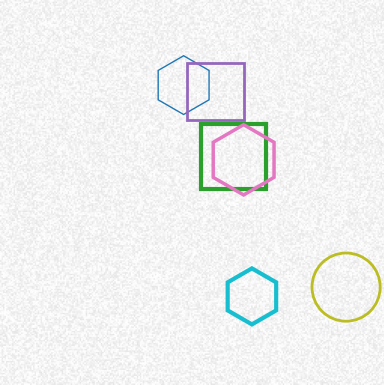[{"shape": "hexagon", "thickness": 1, "radius": 0.38, "center": [0.477, 0.779]}, {"shape": "square", "thickness": 3, "radius": 0.42, "center": [0.606, 0.594]}, {"shape": "square", "thickness": 2, "radius": 0.37, "center": [0.561, 0.763]}, {"shape": "hexagon", "thickness": 2.5, "radius": 0.46, "center": [0.633, 0.585]}, {"shape": "circle", "thickness": 2, "radius": 0.44, "center": [0.899, 0.254]}, {"shape": "hexagon", "thickness": 3, "radius": 0.36, "center": [0.654, 0.23]}]